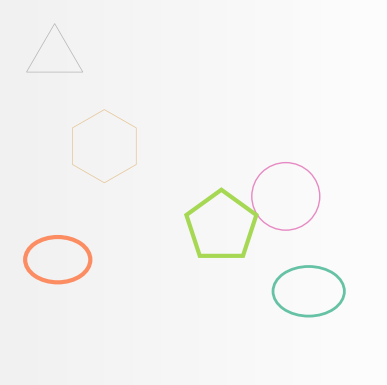[{"shape": "oval", "thickness": 2, "radius": 0.46, "center": [0.797, 0.243]}, {"shape": "oval", "thickness": 3, "radius": 0.42, "center": [0.149, 0.326]}, {"shape": "circle", "thickness": 1, "radius": 0.44, "center": [0.737, 0.49]}, {"shape": "pentagon", "thickness": 3, "radius": 0.47, "center": [0.571, 0.412]}, {"shape": "hexagon", "thickness": 0.5, "radius": 0.48, "center": [0.269, 0.62]}, {"shape": "triangle", "thickness": 0.5, "radius": 0.42, "center": [0.141, 0.855]}]